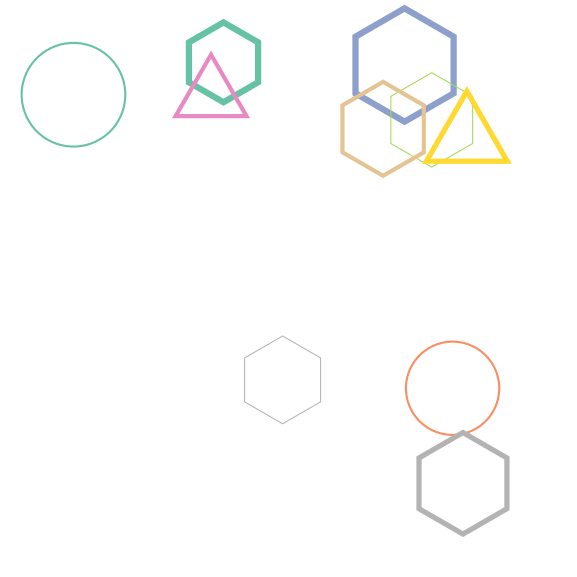[{"shape": "circle", "thickness": 1, "radius": 0.45, "center": [0.127, 0.835]}, {"shape": "hexagon", "thickness": 3, "radius": 0.35, "center": [0.387, 0.891]}, {"shape": "circle", "thickness": 1, "radius": 0.4, "center": [0.784, 0.327]}, {"shape": "hexagon", "thickness": 3, "radius": 0.49, "center": [0.701, 0.887]}, {"shape": "triangle", "thickness": 2, "radius": 0.35, "center": [0.365, 0.834]}, {"shape": "hexagon", "thickness": 0.5, "radius": 0.41, "center": [0.748, 0.791]}, {"shape": "triangle", "thickness": 2.5, "radius": 0.4, "center": [0.808, 0.76]}, {"shape": "hexagon", "thickness": 2, "radius": 0.41, "center": [0.663, 0.776]}, {"shape": "hexagon", "thickness": 2.5, "radius": 0.44, "center": [0.802, 0.162]}, {"shape": "hexagon", "thickness": 0.5, "radius": 0.38, "center": [0.489, 0.341]}]